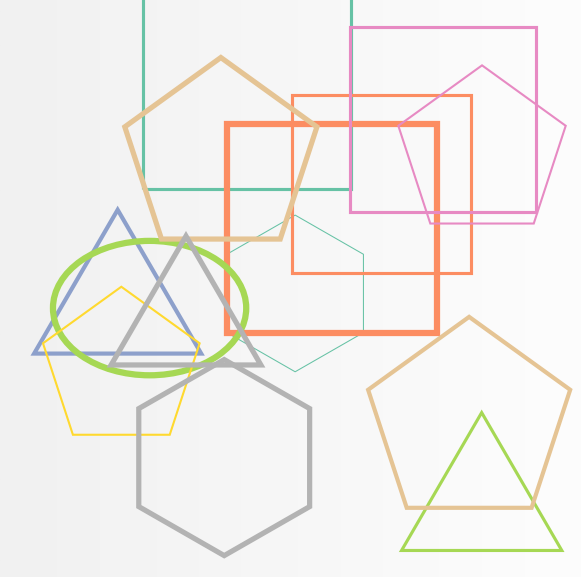[{"shape": "hexagon", "thickness": 0.5, "radius": 0.68, "center": [0.508, 0.491]}, {"shape": "square", "thickness": 1.5, "radius": 0.89, "center": [0.425, 0.852]}, {"shape": "square", "thickness": 1.5, "radius": 0.77, "center": [0.656, 0.681]}, {"shape": "square", "thickness": 3, "radius": 0.9, "center": [0.571, 0.603]}, {"shape": "triangle", "thickness": 2, "radius": 0.83, "center": [0.202, 0.47]}, {"shape": "pentagon", "thickness": 1, "radius": 0.76, "center": [0.829, 0.735]}, {"shape": "square", "thickness": 1.5, "radius": 0.8, "center": [0.762, 0.792]}, {"shape": "oval", "thickness": 3, "radius": 0.83, "center": [0.257, 0.466]}, {"shape": "triangle", "thickness": 1.5, "radius": 0.8, "center": [0.829, 0.126]}, {"shape": "pentagon", "thickness": 1, "radius": 0.71, "center": [0.209, 0.361]}, {"shape": "pentagon", "thickness": 2.5, "radius": 0.87, "center": [0.38, 0.726]}, {"shape": "pentagon", "thickness": 2, "radius": 0.91, "center": [0.807, 0.268]}, {"shape": "hexagon", "thickness": 2.5, "radius": 0.85, "center": [0.386, 0.207]}, {"shape": "triangle", "thickness": 2.5, "radius": 0.74, "center": [0.32, 0.442]}]